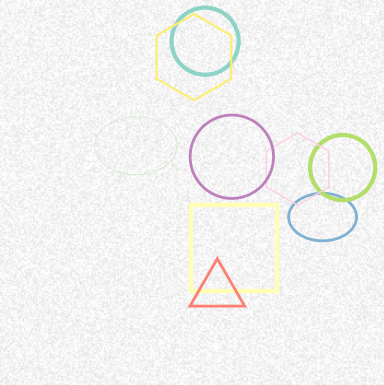[{"shape": "circle", "thickness": 3, "radius": 0.44, "center": [0.533, 0.893]}, {"shape": "square", "thickness": 3, "radius": 0.56, "center": [0.609, 0.357]}, {"shape": "triangle", "thickness": 2, "radius": 0.41, "center": [0.564, 0.246]}, {"shape": "oval", "thickness": 2, "radius": 0.44, "center": [0.838, 0.436]}, {"shape": "circle", "thickness": 3, "radius": 0.42, "center": [0.89, 0.565]}, {"shape": "hexagon", "thickness": 1, "radius": 0.47, "center": [0.773, 0.561]}, {"shape": "circle", "thickness": 2, "radius": 0.54, "center": [0.602, 0.593]}, {"shape": "oval", "thickness": 0.5, "radius": 0.54, "center": [0.353, 0.621]}, {"shape": "hexagon", "thickness": 1.5, "radius": 0.56, "center": [0.504, 0.852]}]